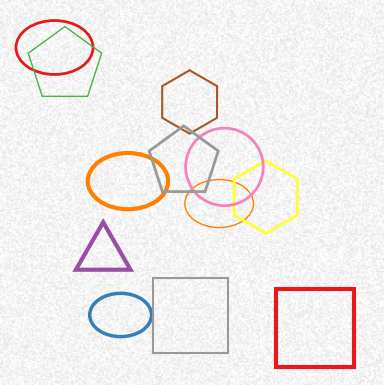[{"shape": "square", "thickness": 3, "radius": 0.51, "center": [0.818, 0.147]}, {"shape": "oval", "thickness": 2, "radius": 0.5, "center": [0.142, 0.877]}, {"shape": "oval", "thickness": 2.5, "radius": 0.4, "center": [0.313, 0.182]}, {"shape": "pentagon", "thickness": 1, "radius": 0.5, "center": [0.169, 0.831]}, {"shape": "triangle", "thickness": 3, "radius": 0.41, "center": [0.268, 0.34]}, {"shape": "oval", "thickness": 3, "radius": 0.52, "center": [0.332, 0.53]}, {"shape": "oval", "thickness": 1, "radius": 0.45, "center": [0.569, 0.471]}, {"shape": "hexagon", "thickness": 2, "radius": 0.47, "center": [0.69, 0.488]}, {"shape": "hexagon", "thickness": 1.5, "radius": 0.41, "center": [0.493, 0.735]}, {"shape": "circle", "thickness": 2, "radius": 0.5, "center": [0.583, 0.566]}, {"shape": "square", "thickness": 1.5, "radius": 0.49, "center": [0.495, 0.18]}, {"shape": "pentagon", "thickness": 2, "radius": 0.47, "center": [0.477, 0.579]}]